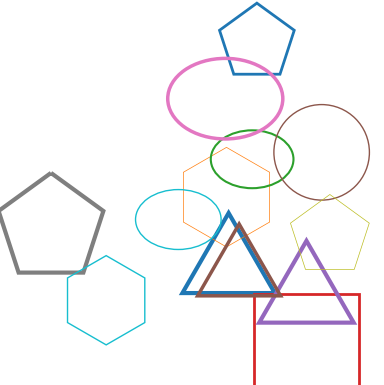[{"shape": "triangle", "thickness": 3, "radius": 0.69, "center": [0.594, 0.308]}, {"shape": "pentagon", "thickness": 2, "radius": 0.51, "center": [0.667, 0.89]}, {"shape": "hexagon", "thickness": 0.5, "radius": 0.65, "center": [0.588, 0.488]}, {"shape": "oval", "thickness": 1.5, "radius": 0.54, "center": [0.655, 0.586]}, {"shape": "square", "thickness": 2, "radius": 0.68, "center": [0.796, 0.101]}, {"shape": "triangle", "thickness": 3, "radius": 0.71, "center": [0.796, 0.233]}, {"shape": "triangle", "thickness": 2.5, "radius": 0.62, "center": [0.621, 0.294]}, {"shape": "circle", "thickness": 1, "radius": 0.62, "center": [0.835, 0.604]}, {"shape": "oval", "thickness": 2.5, "radius": 0.75, "center": [0.585, 0.744]}, {"shape": "pentagon", "thickness": 3, "radius": 0.72, "center": [0.132, 0.408]}, {"shape": "pentagon", "thickness": 0.5, "radius": 0.54, "center": [0.857, 0.387]}, {"shape": "oval", "thickness": 1, "radius": 0.56, "center": [0.463, 0.43]}, {"shape": "hexagon", "thickness": 1, "radius": 0.58, "center": [0.276, 0.22]}]